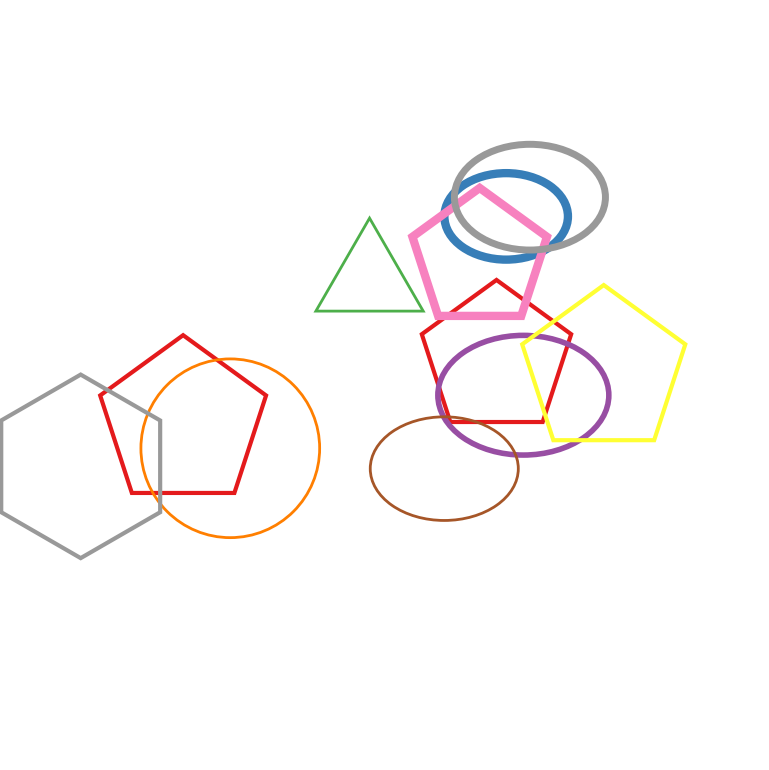[{"shape": "pentagon", "thickness": 1.5, "radius": 0.57, "center": [0.238, 0.451]}, {"shape": "pentagon", "thickness": 1.5, "radius": 0.51, "center": [0.645, 0.534]}, {"shape": "oval", "thickness": 3, "radius": 0.4, "center": [0.657, 0.719]}, {"shape": "triangle", "thickness": 1, "radius": 0.4, "center": [0.48, 0.636]}, {"shape": "oval", "thickness": 2, "radius": 0.56, "center": [0.68, 0.487]}, {"shape": "circle", "thickness": 1, "radius": 0.58, "center": [0.299, 0.418]}, {"shape": "pentagon", "thickness": 1.5, "radius": 0.56, "center": [0.784, 0.518]}, {"shape": "oval", "thickness": 1, "radius": 0.48, "center": [0.577, 0.391]}, {"shape": "pentagon", "thickness": 3, "radius": 0.46, "center": [0.623, 0.664]}, {"shape": "hexagon", "thickness": 1.5, "radius": 0.6, "center": [0.105, 0.394]}, {"shape": "oval", "thickness": 2.5, "radius": 0.49, "center": [0.688, 0.744]}]